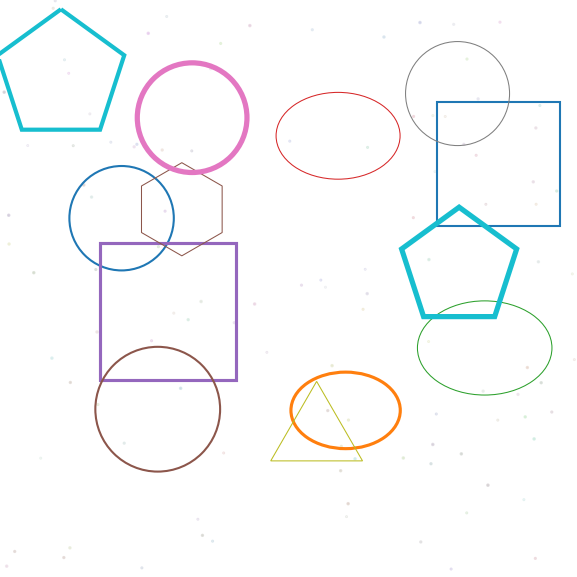[{"shape": "circle", "thickness": 1, "radius": 0.45, "center": [0.211, 0.621]}, {"shape": "square", "thickness": 1, "radius": 0.53, "center": [0.864, 0.715]}, {"shape": "oval", "thickness": 1.5, "radius": 0.47, "center": [0.598, 0.289]}, {"shape": "oval", "thickness": 0.5, "radius": 0.58, "center": [0.839, 0.397]}, {"shape": "oval", "thickness": 0.5, "radius": 0.54, "center": [0.585, 0.764]}, {"shape": "square", "thickness": 1.5, "radius": 0.59, "center": [0.291, 0.46]}, {"shape": "circle", "thickness": 1, "radius": 0.54, "center": [0.273, 0.291]}, {"shape": "hexagon", "thickness": 0.5, "radius": 0.4, "center": [0.315, 0.637]}, {"shape": "circle", "thickness": 2.5, "radius": 0.47, "center": [0.333, 0.795]}, {"shape": "circle", "thickness": 0.5, "radius": 0.45, "center": [0.792, 0.837]}, {"shape": "triangle", "thickness": 0.5, "radius": 0.46, "center": [0.548, 0.247]}, {"shape": "pentagon", "thickness": 2, "radius": 0.58, "center": [0.106, 0.868]}, {"shape": "pentagon", "thickness": 2.5, "radius": 0.52, "center": [0.795, 0.536]}]